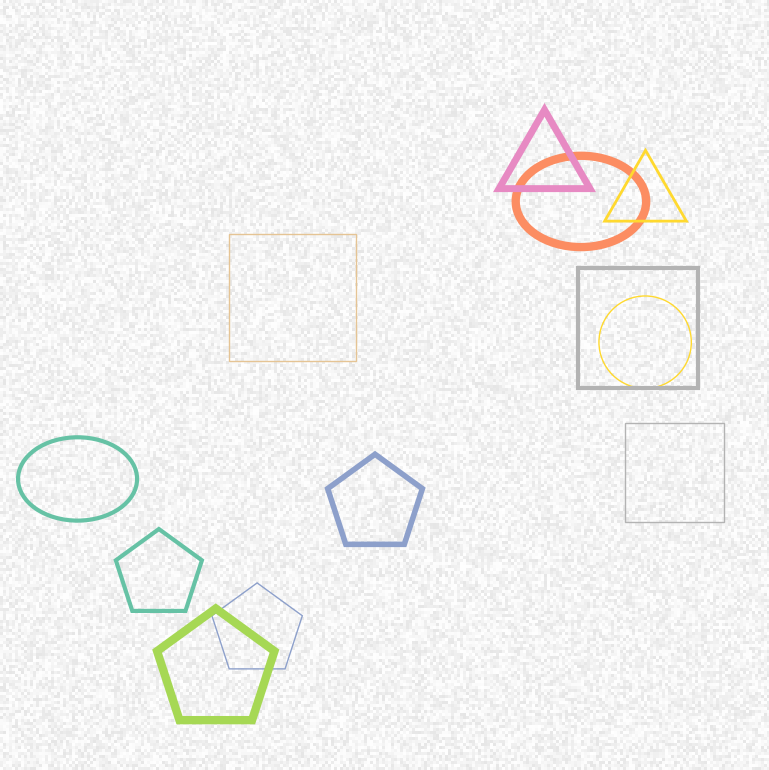[{"shape": "oval", "thickness": 1.5, "radius": 0.39, "center": [0.101, 0.378]}, {"shape": "pentagon", "thickness": 1.5, "radius": 0.29, "center": [0.206, 0.254]}, {"shape": "oval", "thickness": 3, "radius": 0.42, "center": [0.754, 0.738]}, {"shape": "pentagon", "thickness": 0.5, "radius": 0.31, "center": [0.334, 0.181]}, {"shape": "pentagon", "thickness": 2, "radius": 0.32, "center": [0.487, 0.345]}, {"shape": "triangle", "thickness": 2.5, "radius": 0.34, "center": [0.707, 0.789]}, {"shape": "pentagon", "thickness": 3, "radius": 0.4, "center": [0.28, 0.13]}, {"shape": "triangle", "thickness": 1, "radius": 0.31, "center": [0.838, 0.743]}, {"shape": "circle", "thickness": 0.5, "radius": 0.3, "center": [0.838, 0.556]}, {"shape": "square", "thickness": 0.5, "radius": 0.41, "center": [0.38, 0.614]}, {"shape": "square", "thickness": 1.5, "radius": 0.39, "center": [0.828, 0.574]}, {"shape": "square", "thickness": 0.5, "radius": 0.32, "center": [0.875, 0.386]}]